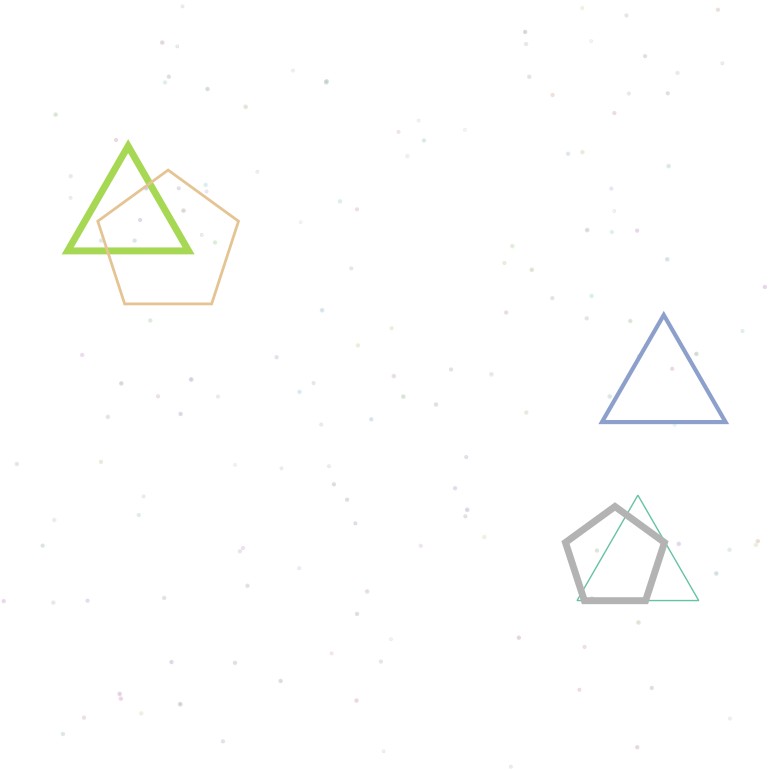[{"shape": "triangle", "thickness": 0.5, "radius": 0.46, "center": [0.828, 0.266]}, {"shape": "triangle", "thickness": 1.5, "radius": 0.46, "center": [0.862, 0.498]}, {"shape": "triangle", "thickness": 2.5, "radius": 0.45, "center": [0.166, 0.719]}, {"shape": "pentagon", "thickness": 1, "radius": 0.48, "center": [0.218, 0.683]}, {"shape": "pentagon", "thickness": 2.5, "radius": 0.34, "center": [0.799, 0.275]}]